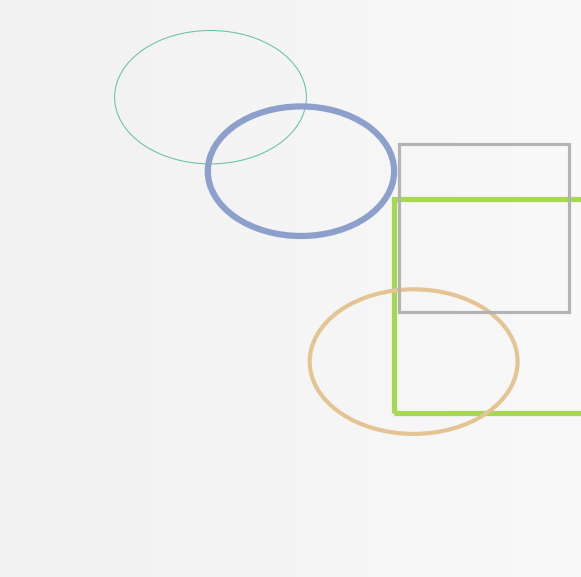[{"shape": "oval", "thickness": 0.5, "radius": 0.83, "center": [0.362, 0.831]}, {"shape": "oval", "thickness": 3, "radius": 0.8, "center": [0.518, 0.703]}, {"shape": "square", "thickness": 2.5, "radius": 0.93, "center": [0.863, 0.468]}, {"shape": "oval", "thickness": 2, "radius": 0.89, "center": [0.712, 0.373]}, {"shape": "square", "thickness": 1.5, "radius": 0.73, "center": [0.833, 0.605]}]